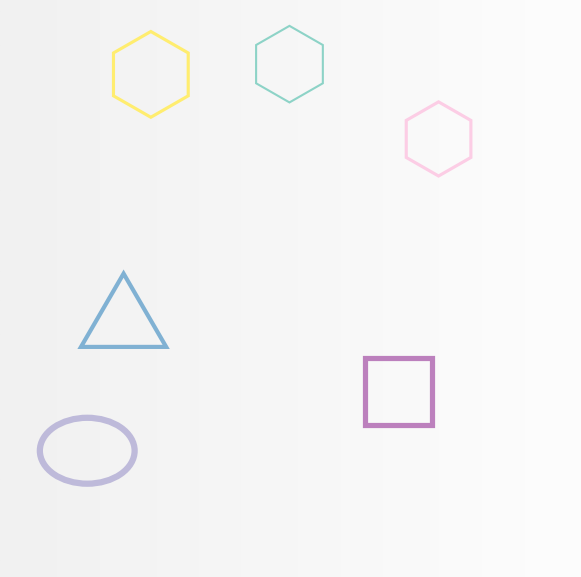[{"shape": "hexagon", "thickness": 1, "radius": 0.33, "center": [0.498, 0.888]}, {"shape": "oval", "thickness": 3, "radius": 0.41, "center": [0.15, 0.219]}, {"shape": "triangle", "thickness": 2, "radius": 0.42, "center": [0.213, 0.441]}, {"shape": "hexagon", "thickness": 1.5, "radius": 0.32, "center": [0.755, 0.759]}, {"shape": "square", "thickness": 2.5, "radius": 0.29, "center": [0.686, 0.321]}, {"shape": "hexagon", "thickness": 1.5, "radius": 0.37, "center": [0.26, 0.87]}]